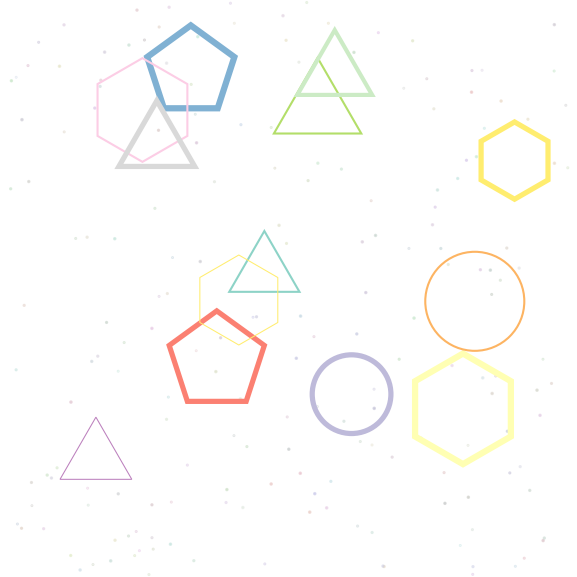[{"shape": "triangle", "thickness": 1, "radius": 0.35, "center": [0.458, 0.529]}, {"shape": "hexagon", "thickness": 3, "radius": 0.48, "center": [0.802, 0.291]}, {"shape": "circle", "thickness": 2.5, "radius": 0.34, "center": [0.609, 0.317]}, {"shape": "pentagon", "thickness": 2.5, "radius": 0.43, "center": [0.375, 0.374]}, {"shape": "pentagon", "thickness": 3, "radius": 0.4, "center": [0.33, 0.876]}, {"shape": "circle", "thickness": 1, "radius": 0.43, "center": [0.822, 0.477]}, {"shape": "triangle", "thickness": 1, "radius": 0.44, "center": [0.55, 0.812]}, {"shape": "hexagon", "thickness": 1, "radius": 0.45, "center": [0.247, 0.809]}, {"shape": "triangle", "thickness": 2.5, "radius": 0.38, "center": [0.272, 0.749]}, {"shape": "triangle", "thickness": 0.5, "radius": 0.36, "center": [0.166, 0.205]}, {"shape": "triangle", "thickness": 2, "radius": 0.37, "center": [0.58, 0.872]}, {"shape": "hexagon", "thickness": 2.5, "radius": 0.33, "center": [0.891, 0.721]}, {"shape": "hexagon", "thickness": 0.5, "radius": 0.39, "center": [0.414, 0.48]}]